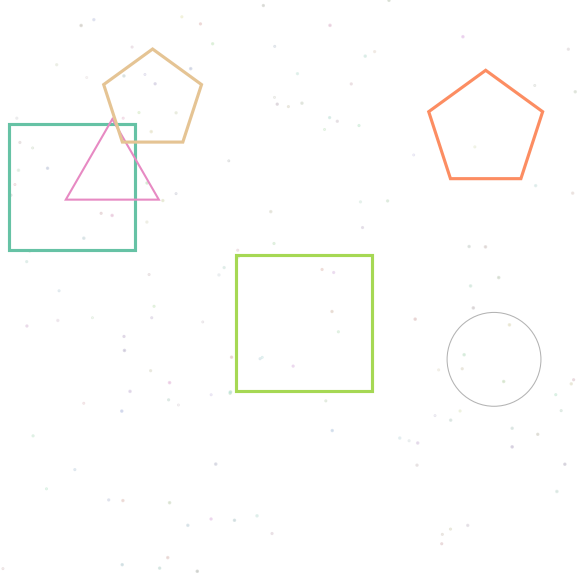[{"shape": "square", "thickness": 1.5, "radius": 0.55, "center": [0.125, 0.675]}, {"shape": "pentagon", "thickness": 1.5, "radius": 0.52, "center": [0.841, 0.774]}, {"shape": "triangle", "thickness": 1, "radius": 0.46, "center": [0.195, 0.7]}, {"shape": "square", "thickness": 1.5, "radius": 0.59, "center": [0.527, 0.44]}, {"shape": "pentagon", "thickness": 1.5, "radius": 0.45, "center": [0.264, 0.825]}, {"shape": "circle", "thickness": 0.5, "radius": 0.41, "center": [0.855, 0.377]}]